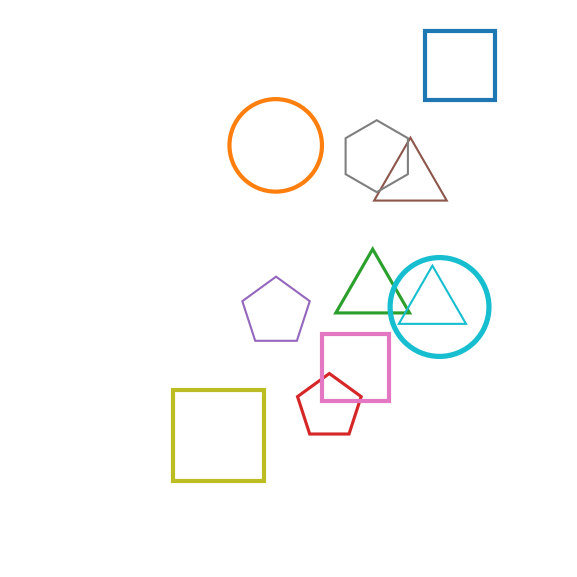[{"shape": "square", "thickness": 2, "radius": 0.3, "center": [0.797, 0.886]}, {"shape": "circle", "thickness": 2, "radius": 0.4, "center": [0.477, 0.747]}, {"shape": "triangle", "thickness": 1.5, "radius": 0.37, "center": [0.645, 0.494]}, {"shape": "pentagon", "thickness": 1.5, "radius": 0.29, "center": [0.57, 0.294]}, {"shape": "pentagon", "thickness": 1, "radius": 0.31, "center": [0.478, 0.459]}, {"shape": "triangle", "thickness": 1, "radius": 0.36, "center": [0.711, 0.688]}, {"shape": "square", "thickness": 2, "radius": 0.29, "center": [0.615, 0.362]}, {"shape": "hexagon", "thickness": 1, "radius": 0.31, "center": [0.652, 0.729]}, {"shape": "square", "thickness": 2, "radius": 0.39, "center": [0.379, 0.245]}, {"shape": "triangle", "thickness": 1, "radius": 0.34, "center": [0.749, 0.472]}, {"shape": "circle", "thickness": 2.5, "radius": 0.43, "center": [0.761, 0.468]}]